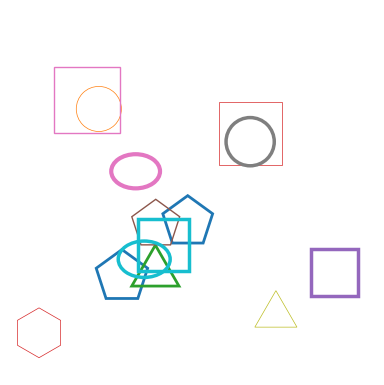[{"shape": "pentagon", "thickness": 2, "radius": 0.34, "center": [0.488, 0.424]}, {"shape": "pentagon", "thickness": 2, "radius": 0.35, "center": [0.317, 0.282]}, {"shape": "circle", "thickness": 0.5, "radius": 0.29, "center": [0.257, 0.717]}, {"shape": "triangle", "thickness": 2, "radius": 0.35, "center": [0.404, 0.292]}, {"shape": "square", "thickness": 0.5, "radius": 0.41, "center": [0.651, 0.653]}, {"shape": "hexagon", "thickness": 0.5, "radius": 0.32, "center": [0.101, 0.136]}, {"shape": "square", "thickness": 2.5, "radius": 0.31, "center": [0.868, 0.292]}, {"shape": "pentagon", "thickness": 1, "radius": 0.33, "center": [0.405, 0.417]}, {"shape": "square", "thickness": 1, "radius": 0.43, "center": [0.227, 0.741]}, {"shape": "oval", "thickness": 3, "radius": 0.32, "center": [0.352, 0.555]}, {"shape": "circle", "thickness": 2.5, "radius": 0.31, "center": [0.65, 0.632]}, {"shape": "triangle", "thickness": 0.5, "radius": 0.32, "center": [0.717, 0.182]}, {"shape": "oval", "thickness": 2.5, "radius": 0.34, "center": [0.375, 0.327]}, {"shape": "square", "thickness": 2.5, "radius": 0.33, "center": [0.425, 0.363]}]